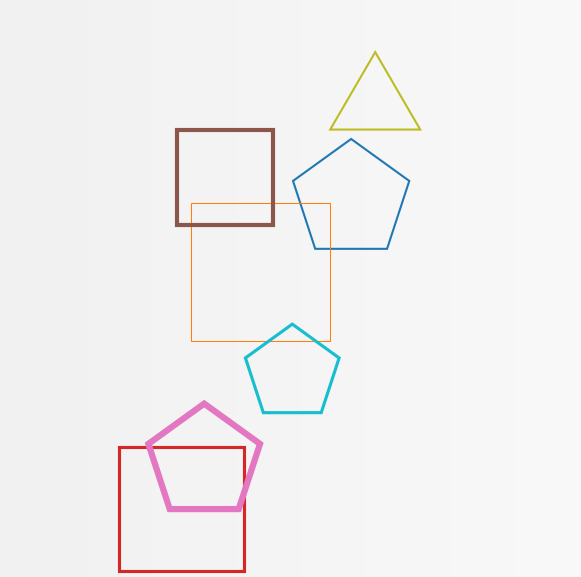[{"shape": "pentagon", "thickness": 1, "radius": 0.53, "center": [0.604, 0.653]}, {"shape": "square", "thickness": 0.5, "radius": 0.6, "center": [0.449, 0.528]}, {"shape": "square", "thickness": 1.5, "radius": 0.54, "center": [0.312, 0.118]}, {"shape": "square", "thickness": 2, "radius": 0.41, "center": [0.387, 0.692]}, {"shape": "pentagon", "thickness": 3, "radius": 0.5, "center": [0.351, 0.199]}, {"shape": "triangle", "thickness": 1, "radius": 0.45, "center": [0.646, 0.819]}, {"shape": "pentagon", "thickness": 1.5, "radius": 0.42, "center": [0.503, 0.353]}]